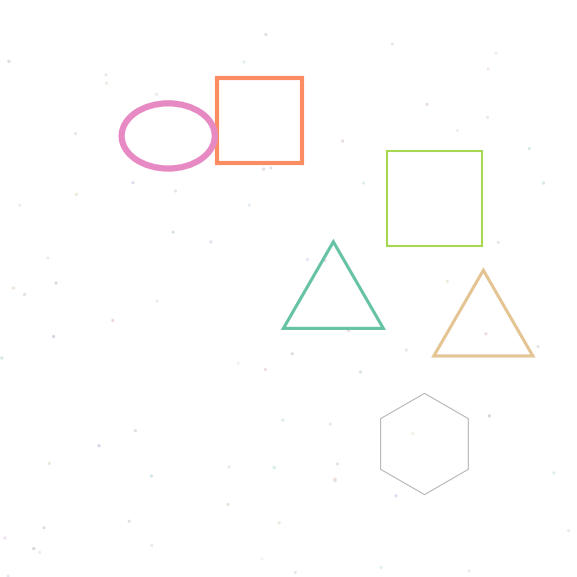[{"shape": "triangle", "thickness": 1.5, "radius": 0.5, "center": [0.577, 0.48]}, {"shape": "square", "thickness": 2, "radius": 0.37, "center": [0.449, 0.79]}, {"shape": "oval", "thickness": 3, "radius": 0.4, "center": [0.291, 0.764]}, {"shape": "square", "thickness": 1, "radius": 0.41, "center": [0.753, 0.655]}, {"shape": "triangle", "thickness": 1.5, "radius": 0.49, "center": [0.837, 0.432]}, {"shape": "hexagon", "thickness": 0.5, "radius": 0.44, "center": [0.735, 0.23]}]